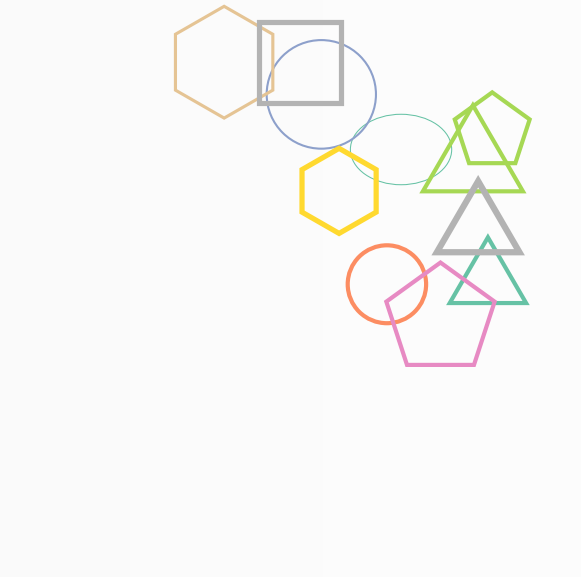[{"shape": "oval", "thickness": 0.5, "radius": 0.44, "center": [0.69, 0.74]}, {"shape": "triangle", "thickness": 2, "radius": 0.38, "center": [0.839, 0.512]}, {"shape": "circle", "thickness": 2, "radius": 0.34, "center": [0.666, 0.507]}, {"shape": "circle", "thickness": 1, "radius": 0.47, "center": [0.553, 0.836]}, {"shape": "pentagon", "thickness": 2, "radius": 0.49, "center": [0.758, 0.447]}, {"shape": "pentagon", "thickness": 2, "radius": 0.34, "center": [0.847, 0.771]}, {"shape": "triangle", "thickness": 2, "radius": 0.5, "center": [0.814, 0.718]}, {"shape": "hexagon", "thickness": 2.5, "radius": 0.37, "center": [0.583, 0.669]}, {"shape": "hexagon", "thickness": 1.5, "radius": 0.48, "center": [0.386, 0.891]}, {"shape": "square", "thickness": 2.5, "radius": 0.35, "center": [0.516, 0.891]}, {"shape": "triangle", "thickness": 3, "radius": 0.41, "center": [0.823, 0.603]}]